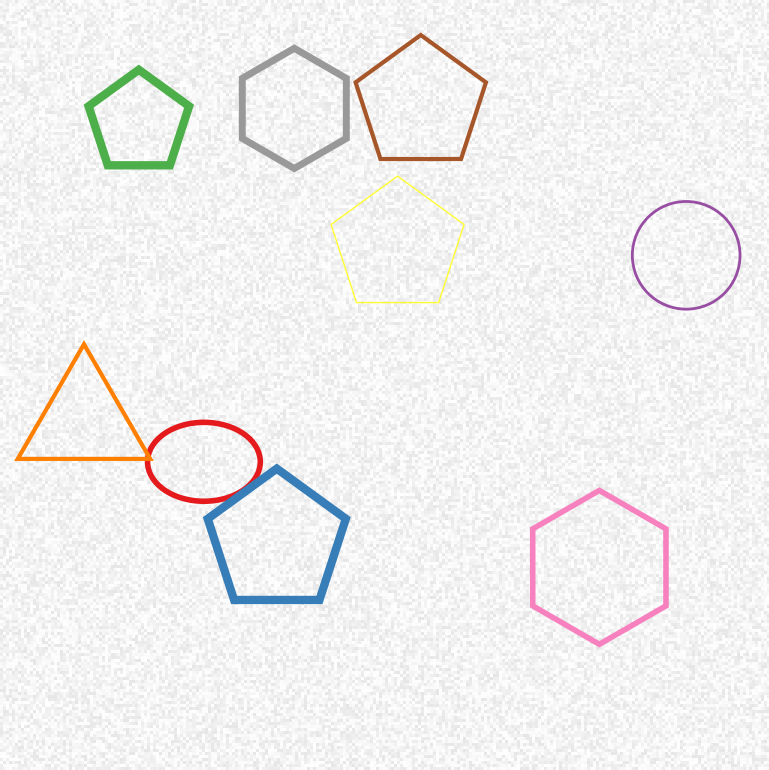[{"shape": "oval", "thickness": 2, "radius": 0.37, "center": [0.265, 0.4]}, {"shape": "pentagon", "thickness": 3, "radius": 0.47, "center": [0.359, 0.297]}, {"shape": "pentagon", "thickness": 3, "radius": 0.34, "center": [0.18, 0.841]}, {"shape": "circle", "thickness": 1, "radius": 0.35, "center": [0.891, 0.668]}, {"shape": "triangle", "thickness": 1.5, "radius": 0.5, "center": [0.109, 0.454]}, {"shape": "pentagon", "thickness": 0.5, "radius": 0.45, "center": [0.516, 0.68]}, {"shape": "pentagon", "thickness": 1.5, "radius": 0.45, "center": [0.546, 0.865]}, {"shape": "hexagon", "thickness": 2, "radius": 0.5, "center": [0.778, 0.263]}, {"shape": "hexagon", "thickness": 2.5, "radius": 0.39, "center": [0.382, 0.859]}]